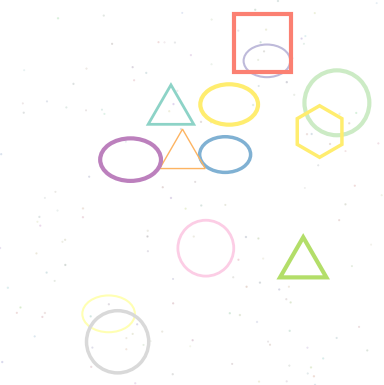[{"shape": "triangle", "thickness": 2, "radius": 0.34, "center": [0.444, 0.711]}, {"shape": "oval", "thickness": 1.5, "radius": 0.34, "center": [0.282, 0.185]}, {"shape": "oval", "thickness": 1.5, "radius": 0.3, "center": [0.693, 0.842]}, {"shape": "square", "thickness": 3, "radius": 0.37, "center": [0.682, 0.888]}, {"shape": "oval", "thickness": 2.5, "radius": 0.33, "center": [0.585, 0.599]}, {"shape": "triangle", "thickness": 1, "radius": 0.34, "center": [0.474, 0.596]}, {"shape": "triangle", "thickness": 3, "radius": 0.35, "center": [0.788, 0.314]}, {"shape": "circle", "thickness": 2, "radius": 0.36, "center": [0.535, 0.355]}, {"shape": "circle", "thickness": 2.5, "radius": 0.4, "center": [0.305, 0.112]}, {"shape": "oval", "thickness": 3, "radius": 0.39, "center": [0.339, 0.585]}, {"shape": "circle", "thickness": 3, "radius": 0.42, "center": [0.875, 0.733]}, {"shape": "oval", "thickness": 3, "radius": 0.37, "center": [0.595, 0.729]}, {"shape": "hexagon", "thickness": 2.5, "radius": 0.33, "center": [0.83, 0.658]}]